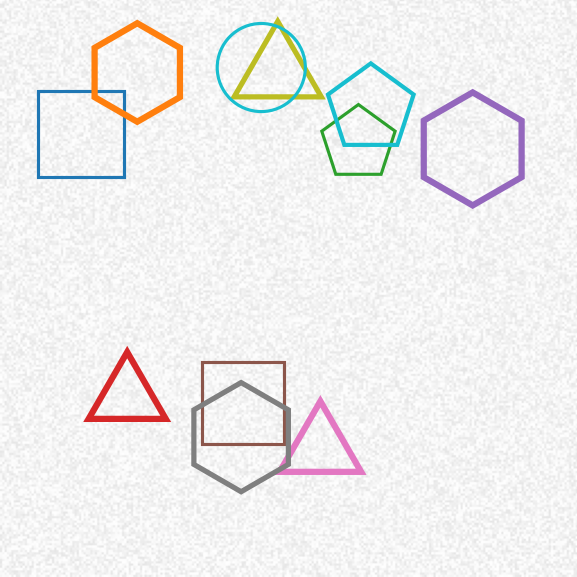[{"shape": "square", "thickness": 1.5, "radius": 0.37, "center": [0.14, 0.767]}, {"shape": "hexagon", "thickness": 3, "radius": 0.43, "center": [0.238, 0.874]}, {"shape": "pentagon", "thickness": 1.5, "radius": 0.33, "center": [0.621, 0.751]}, {"shape": "triangle", "thickness": 3, "radius": 0.39, "center": [0.22, 0.312]}, {"shape": "hexagon", "thickness": 3, "radius": 0.49, "center": [0.818, 0.741]}, {"shape": "square", "thickness": 1.5, "radius": 0.36, "center": [0.421, 0.301]}, {"shape": "triangle", "thickness": 3, "radius": 0.41, "center": [0.555, 0.223]}, {"shape": "hexagon", "thickness": 2.5, "radius": 0.47, "center": [0.418, 0.242]}, {"shape": "triangle", "thickness": 2.5, "radius": 0.44, "center": [0.481, 0.875]}, {"shape": "circle", "thickness": 1.5, "radius": 0.38, "center": [0.452, 0.882]}, {"shape": "pentagon", "thickness": 2, "radius": 0.39, "center": [0.642, 0.811]}]